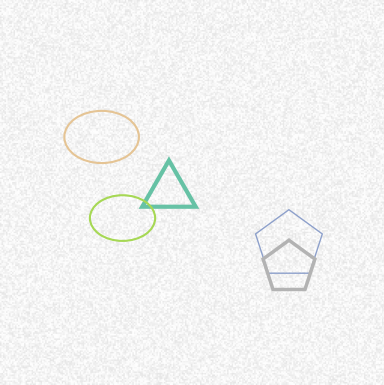[{"shape": "triangle", "thickness": 3, "radius": 0.4, "center": [0.439, 0.503]}, {"shape": "pentagon", "thickness": 1, "radius": 0.46, "center": [0.75, 0.364]}, {"shape": "oval", "thickness": 1.5, "radius": 0.42, "center": [0.318, 0.434]}, {"shape": "oval", "thickness": 1.5, "radius": 0.48, "center": [0.264, 0.644]}, {"shape": "pentagon", "thickness": 2.5, "radius": 0.35, "center": [0.751, 0.305]}]